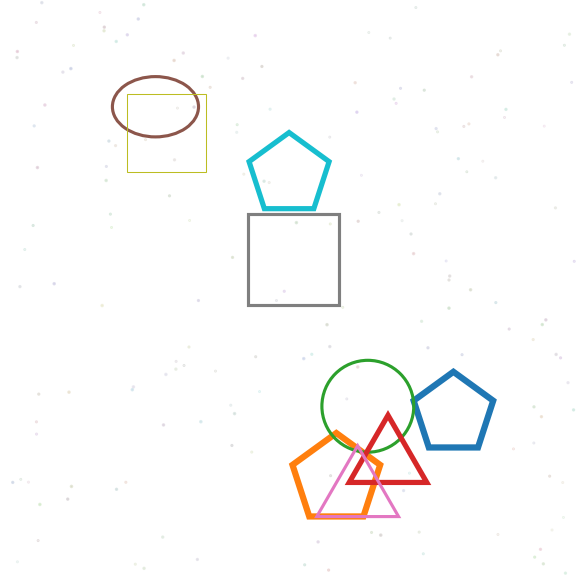[{"shape": "pentagon", "thickness": 3, "radius": 0.36, "center": [0.785, 0.283]}, {"shape": "pentagon", "thickness": 3, "radius": 0.4, "center": [0.582, 0.169]}, {"shape": "circle", "thickness": 1.5, "radius": 0.4, "center": [0.637, 0.296]}, {"shape": "triangle", "thickness": 2.5, "radius": 0.39, "center": [0.672, 0.203]}, {"shape": "oval", "thickness": 1.5, "radius": 0.37, "center": [0.269, 0.814]}, {"shape": "triangle", "thickness": 1.5, "radius": 0.41, "center": [0.619, 0.146]}, {"shape": "square", "thickness": 1.5, "radius": 0.39, "center": [0.509, 0.55]}, {"shape": "square", "thickness": 0.5, "radius": 0.34, "center": [0.288, 0.769]}, {"shape": "pentagon", "thickness": 2.5, "radius": 0.36, "center": [0.501, 0.697]}]